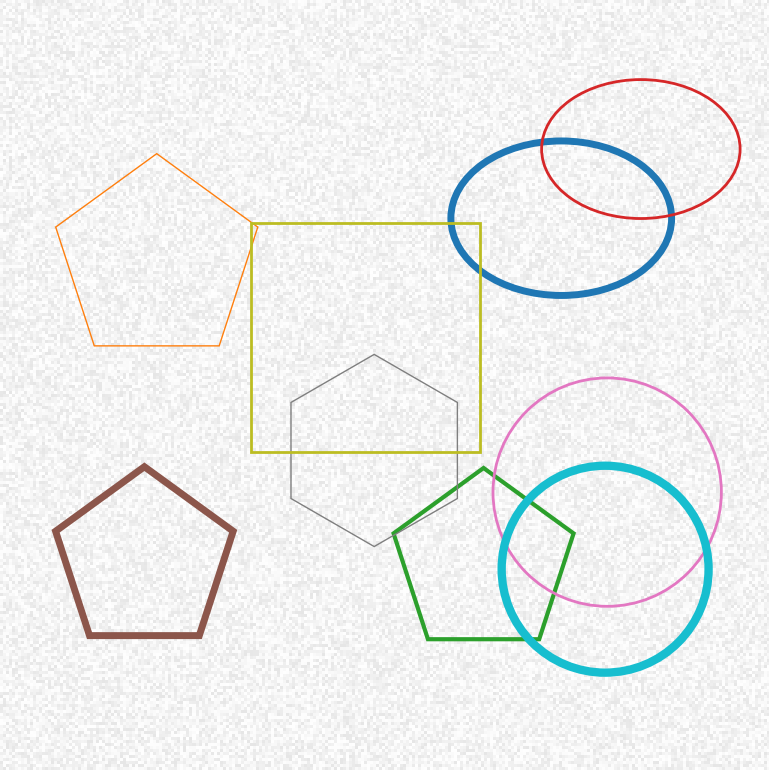[{"shape": "oval", "thickness": 2.5, "radius": 0.72, "center": [0.729, 0.717]}, {"shape": "pentagon", "thickness": 0.5, "radius": 0.69, "center": [0.204, 0.662]}, {"shape": "pentagon", "thickness": 1.5, "radius": 0.61, "center": [0.628, 0.269]}, {"shape": "oval", "thickness": 1, "radius": 0.64, "center": [0.832, 0.806]}, {"shape": "pentagon", "thickness": 2.5, "radius": 0.61, "center": [0.188, 0.273]}, {"shape": "circle", "thickness": 1, "radius": 0.74, "center": [0.789, 0.361]}, {"shape": "hexagon", "thickness": 0.5, "radius": 0.62, "center": [0.486, 0.415]}, {"shape": "square", "thickness": 1, "radius": 0.74, "center": [0.474, 0.561]}, {"shape": "circle", "thickness": 3, "radius": 0.67, "center": [0.786, 0.261]}]